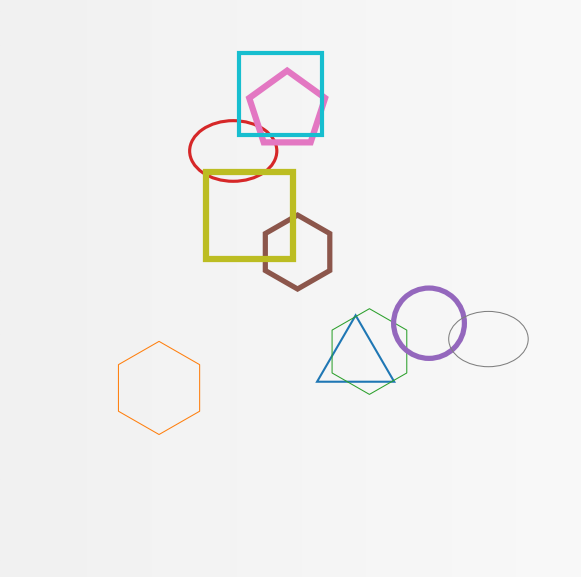[{"shape": "triangle", "thickness": 1, "radius": 0.38, "center": [0.612, 0.376]}, {"shape": "hexagon", "thickness": 0.5, "radius": 0.4, "center": [0.274, 0.327]}, {"shape": "hexagon", "thickness": 0.5, "radius": 0.37, "center": [0.636, 0.39]}, {"shape": "oval", "thickness": 1.5, "radius": 0.37, "center": [0.401, 0.738]}, {"shape": "circle", "thickness": 2.5, "radius": 0.3, "center": [0.738, 0.439]}, {"shape": "hexagon", "thickness": 2.5, "radius": 0.32, "center": [0.512, 0.563]}, {"shape": "pentagon", "thickness": 3, "radius": 0.34, "center": [0.494, 0.808]}, {"shape": "oval", "thickness": 0.5, "radius": 0.34, "center": [0.84, 0.412]}, {"shape": "square", "thickness": 3, "radius": 0.37, "center": [0.429, 0.626]}, {"shape": "square", "thickness": 2, "radius": 0.36, "center": [0.483, 0.836]}]